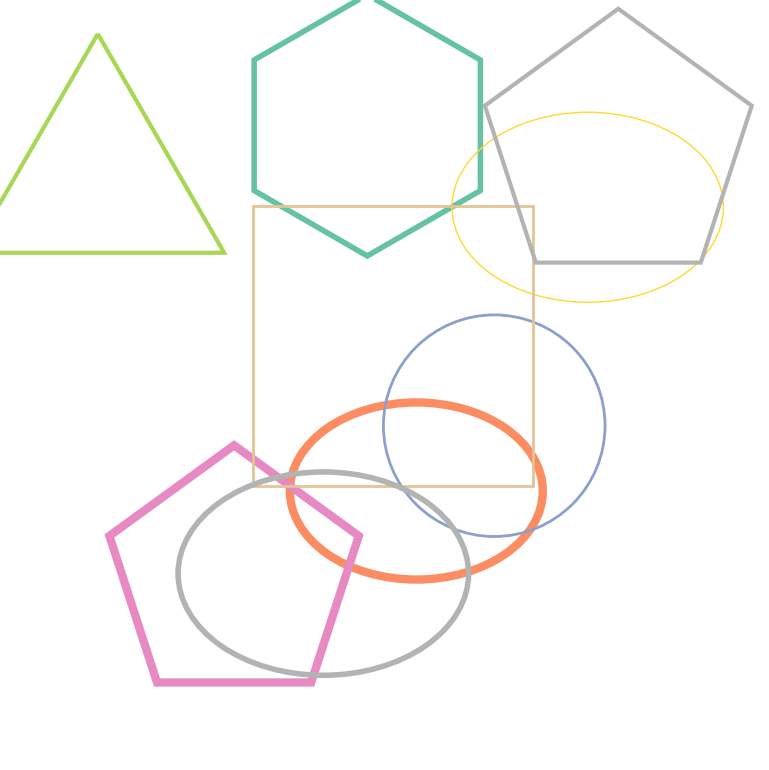[{"shape": "hexagon", "thickness": 2, "radius": 0.85, "center": [0.477, 0.837]}, {"shape": "oval", "thickness": 3, "radius": 0.82, "center": [0.541, 0.362]}, {"shape": "circle", "thickness": 1, "radius": 0.72, "center": [0.642, 0.447]}, {"shape": "pentagon", "thickness": 3, "radius": 0.85, "center": [0.304, 0.251]}, {"shape": "triangle", "thickness": 1.5, "radius": 0.95, "center": [0.127, 0.767]}, {"shape": "oval", "thickness": 0.5, "radius": 0.88, "center": [0.763, 0.731]}, {"shape": "square", "thickness": 1, "radius": 0.91, "center": [0.511, 0.551]}, {"shape": "oval", "thickness": 2, "radius": 0.94, "center": [0.42, 0.255]}, {"shape": "pentagon", "thickness": 1.5, "radius": 0.91, "center": [0.803, 0.806]}]